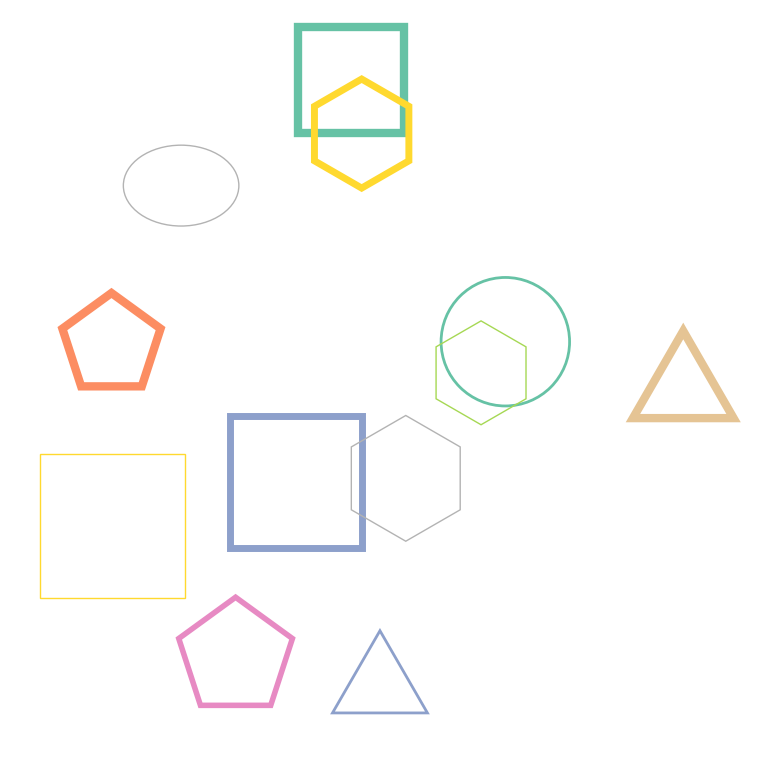[{"shape": "circle", "thickness": 1, "radius": 0.42, "center": [0.656, 0.556]}, {"shape": "square", "thickness": 3, "radius": 0.34, "center": [0.456, 0.896]}, {"shape": "pentagon", "thickness": 3, "radius": 0.34, "center": [0.145, 0.552]}, {"shape": "triangle", "thickness": 1, "radius": 0.36, "center": [0.493, 0.11]}, {"shape": "square", "thickness": 2.5, "radius": 0.43, "center": [0.385, 0.374]}, {"shape": "pentagon", "thickness": 2, "radius": 0.39, "center": [0.306, 0.147]}, {"shape": "hexagon", "thickness": 0.5, "radius": 0.34, "center": [0.625, 0.516]}, {"shape": "square", "thickness": 0.5, "radius": 0.47, "center": [0.146, 0.317]}, {"shape": "hexagon", "thickness": 2.5, "radius": 0.35, "center": [0.47, 0.827]}, {"shape": "triangle", "thickness": 3, "radius": 0.38, "center": [0.887, 0.495]}, {"shape": "hexagon", "thickness": 0.5, "radius": 0.41, "center": [0.527, 0.379]}, {"shape": "oval", "thickness": 0.5, "radius": 0.38, "center": [0.235, 0.759]}]